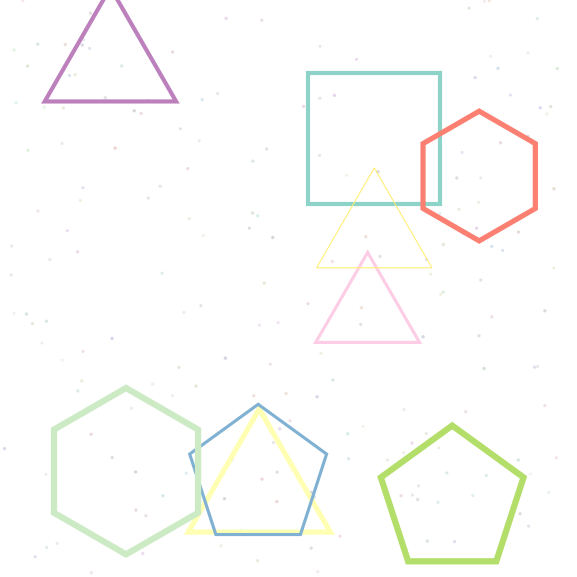[{"shape": "square", "thickness": 2, "radius": 0.57, "center": [0.648, 0.759]}, {"shape": "triangle", "thickness": 2.5, "radius": 0.71, "center": [0.449, 0.149]}, {"shape": "hexagon", "thickness": 2.5, "radius": 0.56, "center": [0.83, 0.694]}, {"shape": "pentagon", "thickness": 1.5, "radius": 0.62, "center": [0.447, 0.174]}, {"shape": "pentagon", "thickness": 3, "radius": 0.65, "center": [0.783, 0.132]}, {"shape": "triangle", "thickness": 1.5, "radius": 0.52, "center": [0.637, 0.458]}, {"shape": "triangle", "thickness": 2, "radius": 0.66, "center": [0.191, 0.889]}, {"shape": "hexagon", "thickness": 3, "radius": 0.72, "center": [0.218, 0.183]}, {"shape": "triangle", "thickness": 0.5, "radius": 0.58, "center": [0.648, 0.593]}]